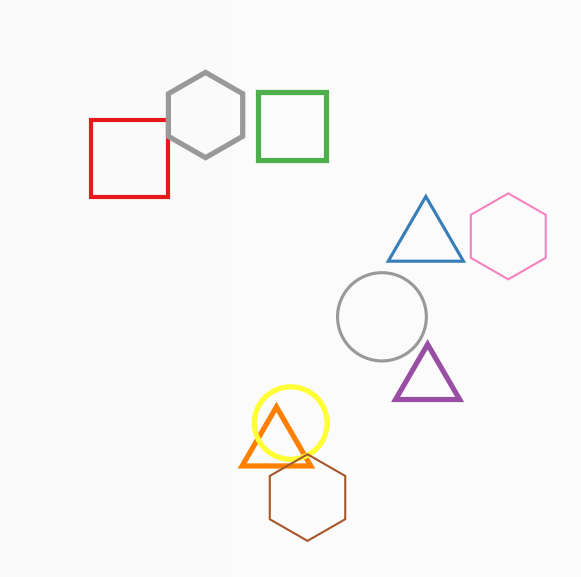[{"shape": "square", "thickness": 2, "radius": 0.33, "center": [0.223, 0.724]}, {"shape": "triangle", "thickness": 1.5, "radius": 0.37, "center": [0.733, 0.584]}, {"shape": "square", "thickness": 2.5, "radius": 0.29, "center": [0.503, 0.78]}, {"shape": "triangle", "thickness": 2.5, "radius": 0.32, "center": [0.736, 0.339]}, {"shape": "triangle", "thickness": 2.5, "radius": 0.34, "center": [0.476, 0.226]}, {"shape": "circle", "thickness": 2.5, "radius": 0.31, "center": [0.5, 0.267]}, {"shape": "hexagon", "thickness": 1, "radius": 0.37, "center": [0.529, 0.138]}, {"shape": "hexagon", "thickness": 1, "radius": 0.37, "center": [0.874, 0.59]}, {"shape": "hexagon", "thickness": 2.5, "radius": 0.37, "center": [0.354, 0.8]}, {"shape": "circle", "thickness": 1.5, "radius": 0.38, "center": [0.657, 0.451]}]